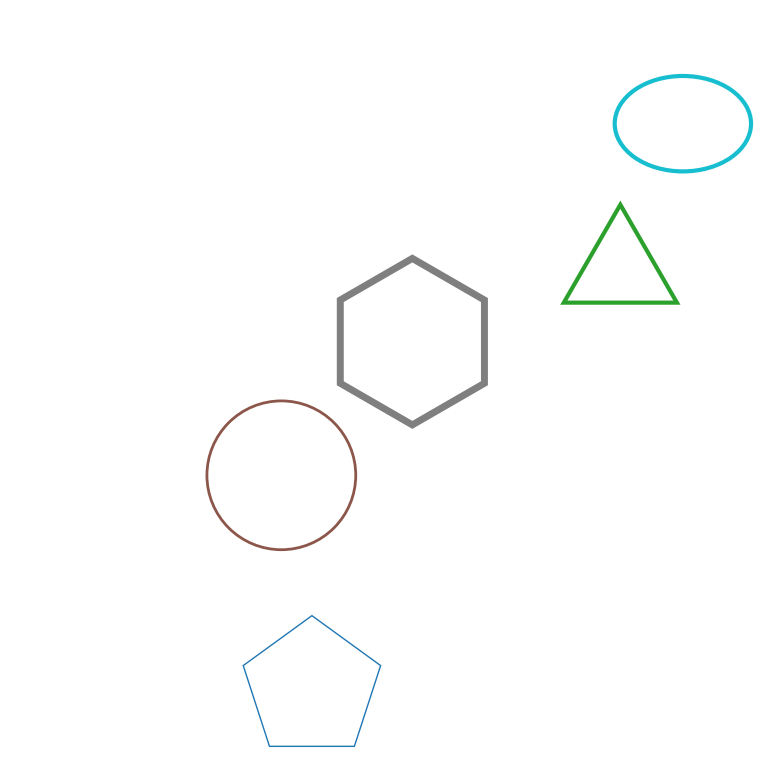[{"shape": "pentagon", "thickness": 0.5, "radius": 0.47, "center": [0.405, 0.107]}, {"shape": "triangle", "thickness": 1.5, "radius": 0.42, "center": [0.806, 0.649]}, {"shape": "circle", "thickness": 1, "radius": 0.48, "center": [0.365, 0.383]}, {"shape": "hexagon", "thickness": 2.5, "radius": 0.54, "center": [0.536, 0.556]}, {"shape": "oval", "thickness": 1.5, "radius": 0.44, "center": [0.887, 0.839]}]